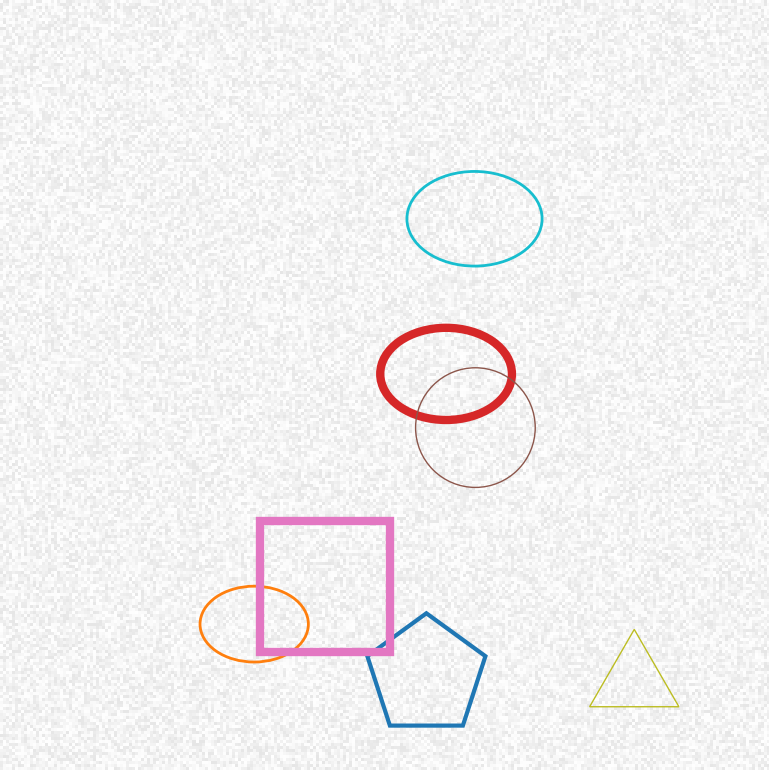[{"shape": "pentagon", "thickness": 1.5, "radius": 0.4, "center": [0.554, 0.123]}, {"shape": "oval", "thickness": 1, "radius": 0.35, "center": [0.33, 0.189]}, {"shape": "oval", "thickness": 3, "radius": 0.43, "center": [0.579, 0.514]}, {"shape": "circle", "thickness": 0.5, "radius": 0.39, "center": [0.617, 0.445]}, {"shape": "square", "thickness": 3, "radius": 0.42, "center": [0.422, 0.238]}, {"shape": "triangle", "thickness": 0.5, "radius": 0.33, "center": [0.824, 0.116]}, {"shape": "oval", "thickness": 1, "radius": 0.44, "center": [0.616, 0.716]}]